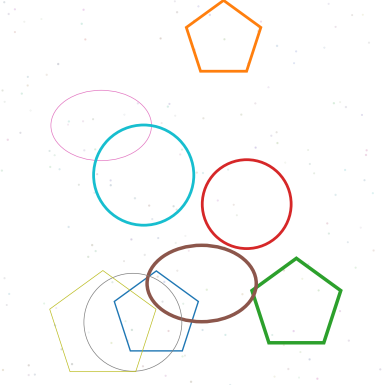[{"shape": "pentagon", "thickness": 1, "radius": 0.57, "center": [0.406, 0.181]}, {"shape": "pentagon", "thickness": 2, "radius": 0.51, "center": [0.581, 0.897]}, {"shape": "pentagon", "thickness": 2.5, "radius": 0.61, "center": [0.77, 0.208]}, {"shape": "circle", "thickness": 2, "radius": 0.58, "center": [0.641, 0.47]}, {"shape": "oval", "thickness": 2.5, "radius": 0.71, "center": [0.524, 0.264]}, {"shape": "oval", "thickness": 0.5, "radius": 0.65, "center": [0.263, 0.674]}, {"shape": "circle", "thickness": 0.5, "radius": 0.64, "center": [0.345, 0.163]}, {"shape": "pentagon", "thickness": 0.5, "radius": 0.73, "center": [0.267, 0.152]}, {"shape": "circle", "thickness": 2, "radius": 0.65, "center": [0.373, 0.545]}]